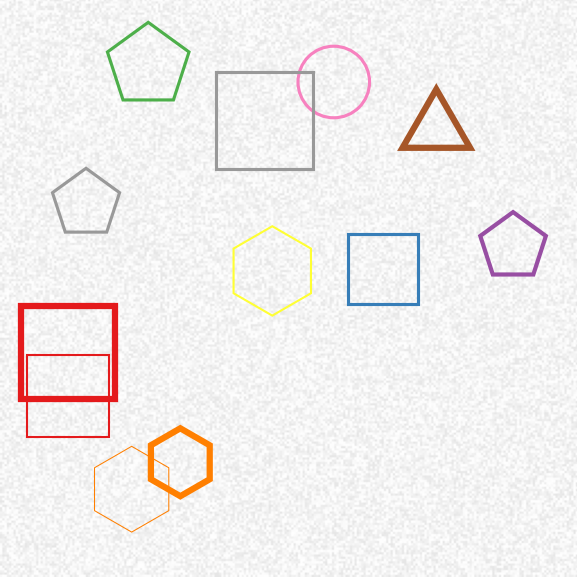[{"shape": "square", "thickness": 1, "radius": 0.35, "center": [0.118, 0.314]}, {"shape": "square", "thickness": 3, "radius": 0.4, "center": [0.118, 0.389]}, {"shape": "square", "thickness": 1.5, "radius": 0.3, "center": [0.663, 0.533]}, {"shape": "pentagon", "thickness": 1.5, "radius": 0.37, "center": [0.257, 0.886]}, {"shape": "pentagon", "thickness": 2, "radius": 0.3, "center": [0.888, 0.572]}, {"shape": "hexagon", "thickness": 3, "radius": 0.29, "center": [0.312, 0.199]}, {"shape": "hexagon", "thickness": 0.5, "radius": 0.37, "center": [0.228, 0.152]}, {"shape": "hexagon", "thickness": 1, "radius": 0.39, "center": [0.471, 0.53]}, {"shape": "triangle", "thickness": 3, "radius": 0.34, "center": [0.756, 0.777]}, {"shape": "circle", "thickness": 1.5, "radius": 0.31, "center": [0.578, 0.857]}, {"shape": "pentagon", "thickness": 1.5, "radius": 0.31, "center": [0.149, 0.647]}, {"shape": "square", "thickness": 1.5, "radius": 0.42, "center": [0.458, 0.79]}]